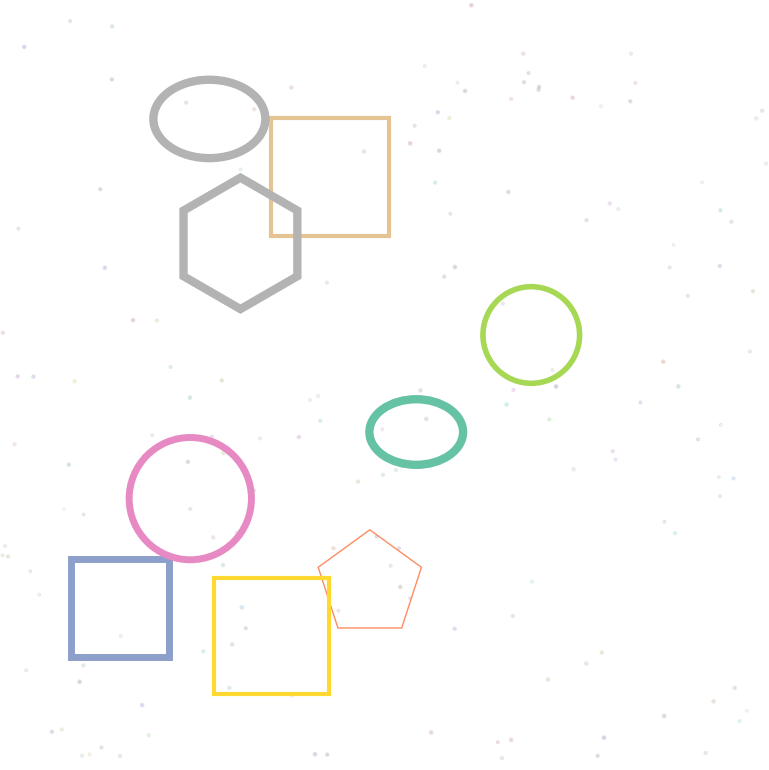[{"shape": "oval", "thickness": 3, "radius": 0.3, "center": [0.541, 0.439]}, {"shape": "pentagon", "thickness": 0.5, "radius": 0.35, "center": [0.48, 0.241]}, {"shape": "square", "thickness": 2.5, "radius": 0.32, "center": [0.156, 0.21]}, {"shape": "circle", "thickness": 2.5, "radius": 0.4, "center": [0.247, 0.352]}, {"shape": "circle", "thickness": 2, "radius": 0.31, "center": [0.69, 0.565]}, {"shape": "square", "thickness": 1.5, "radius": 0.37, "center": [0.353, 0.174]}, {"shape": "square", "thickness": 1.5, "radius": 0.38, "center": [0.429, 0.77]}, {"shape": "oval", "thickness": 3, "radius": 0.36, "center": [0.272, 0.846]}, {"shape": "hexagon", "thickness": 3, "radius": 0.43, "center": [0.312, 0.684]}]